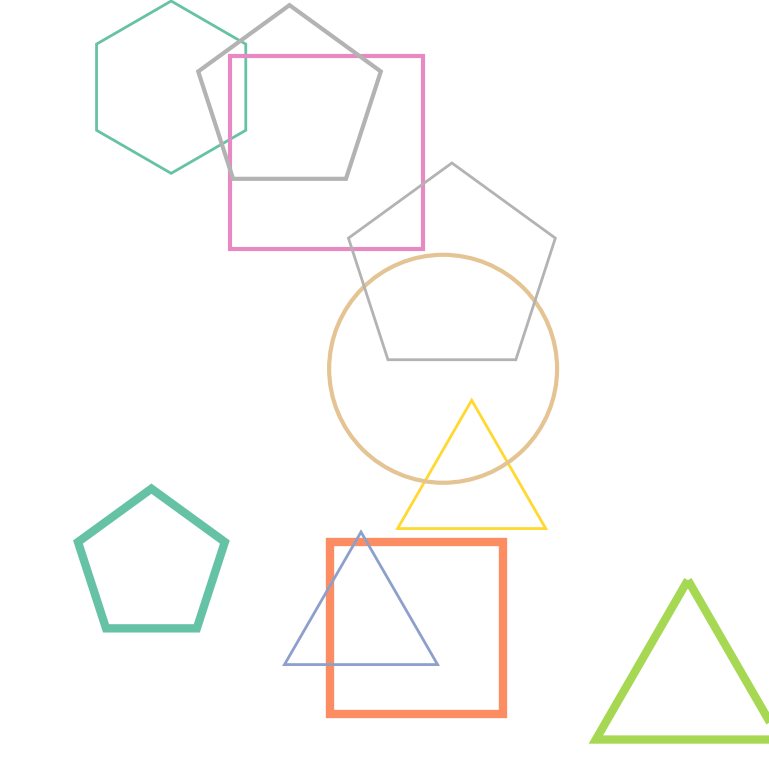[{"shape": "pentagon", "thickness": 3, "radius": 0.5, "center": [0.197, 0.265]}, {"shape": "hexagon", "thickness": 1, "radius": 0.56, "center": [0.222, 0.887]}, {"shape": "square", "thickness": 3, "radius": 0.56, "center": [0.541, 0.185]}, {"shape": "triangle", "thickness": 1, "radius": 0.57, "center": [0.469, 0.194]}, {"shape": "square", "thickness": 1.5, "radius": 0.63, "center": [0.424, 0.802]}, {"shape": "triangle", "thickness": 3, "radius": 0.69, "center": [0.893, 0.109]}, {"shape": "triangle", "thickness": 1, "radius": 0.56, "center": [0.613, 0.369]}, {"shape": "circle", "thickness": 1.5, "radius": 0.74, "center": [0.575, 0.521]}, {"shape": "pentagon", "thickness": 1, "radius": 0.71, "center": [0.587, 0.647]}, {"shape": "pentagon", "thickness": 1.5, "radius": 0.62, "center": [0.376, 0.869]}]